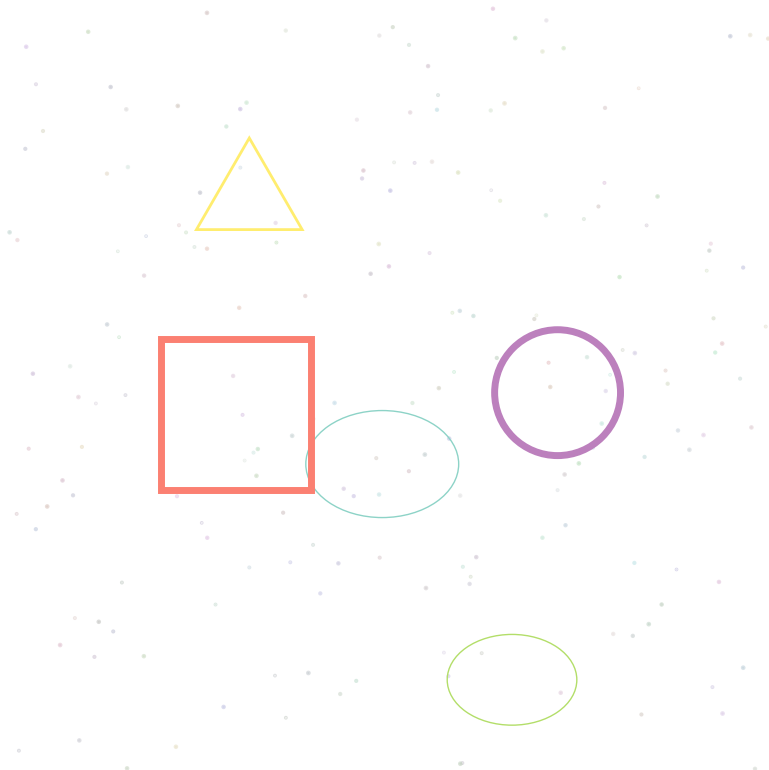[{"shape": "oval", "thickness": 0.5, "radius": 0.5, "center": [0.496, 0.397]}, {"shape": "square", "thickness": 2.5, "radius": 0.49, "center": [0.306, 0.462]}, {"shape": "oval", "thickness": 0.5, "radius": 0.42, "center": [0.665, 0.117]}, {"shape": "circle", "thickness": 2.5, "radius": 0.41, "center": [0.724, 0.49]}, {"shape": "triangle", "thickness": 1, "radius": 0.4, "center": [0.324, 0.741]}]